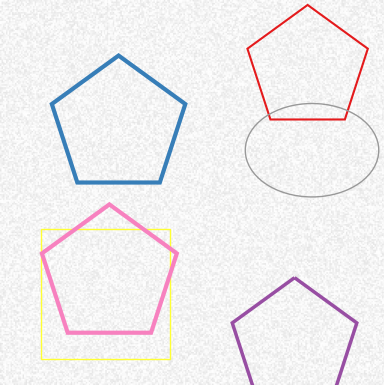[{"shape": "pentagon", "thickness": 1.5, "radius": 0.82, "center": [0.799, 0.823]}, {"shape": "pentagon", "thickness": 3, "radius": 0.91, "center": [0.308, 0.673]}, {"shape": "pentagon", "thickness": 2.5, "radius": 0.85, "center": [0.765, 0.109]}, {"shape": "square", "thickness": 1, "radius": 0.84, "center": [0.274, 0.237]}, {"shape": "pentagon", "thickness": 3, "radius": 0.92, "center": [0.284, 0.285]}, {"shape": "oval", "thickness": 1, "radius": 0.87, "center": [0.81, 0.61]}]